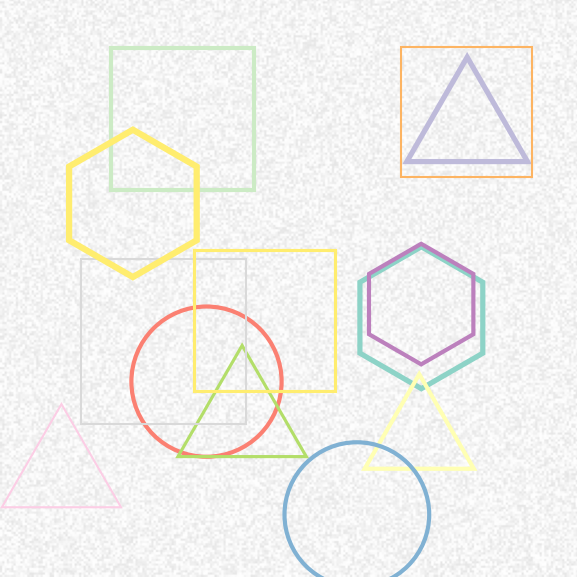[{"shape": "hexagon", "thickness": 2.5, "radius": 0.61, "center": [0.73, 0.449]}, {"shape": "triangle", "thickness": 2, "radius": 0.55, "center": [0.726, 0.242]}, {"shape": "triangle", "thickness": 2.5, "radius": 0.6, "center": [0.809, 0.78]}, {"shape": "circle", "thickness": 2, "radius": 0.65, "center": [0.358, 0.338]}, {"shape": "circle", "thickness": 2, "radius": 0.63, "center": [0.618, 0.108]}, {"shape": "square", "thickness": 1, "radius": 0.57, "center": [0.808, 0.805]}, {"shape": "triangle", "thickness": 1.5, "radius": 0.64, "center": [0.419, 0.273]}, {"shape": "triangle", "thickness": 1, "radius": 0.6, "center": [0.106, 0.18]}, {"shape": "square", "thickness": 1, "radius": 0.72, "center": [0.283, 0.408]}, {"shape": "hexagon", "thickness": 2, "radius": 0.52, "center": [0.729, 0.473]}, {"shape": "square", "thickness": 2, "radius": 0.62, "center": [0.316, 0.793]}, {"shape": "hexagon", "thickness": 3, "radius": 0.64, "center": [0.23, 0.647]}, {"shape": "square", "thickness": 1.5, "radius": 0.61, "center": [0.458, 0.444]}]